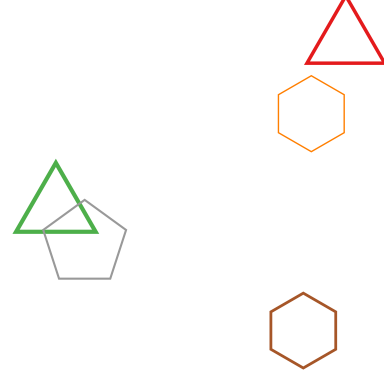[{"shape": "triangle", "thickness": 2.5, "radius": 0.58, "center": [0.898, 0.894]}, {"shape": "triangle", "thickness": 3, "radius": 0.6, "center": [0.145, 0.458]}, {"shape": "hexagon", "thickness": 1, "radius": 0.49, "center": [0.809, 0.705]}, {"shape": "hexagon", "thickness": 2, "radius": 0.49, "center": [0.788, 0.141]}, {"shape": "pentagon", "thickness": 1.5, "radius": 0.57, "center": [0.22, 0.368]}]